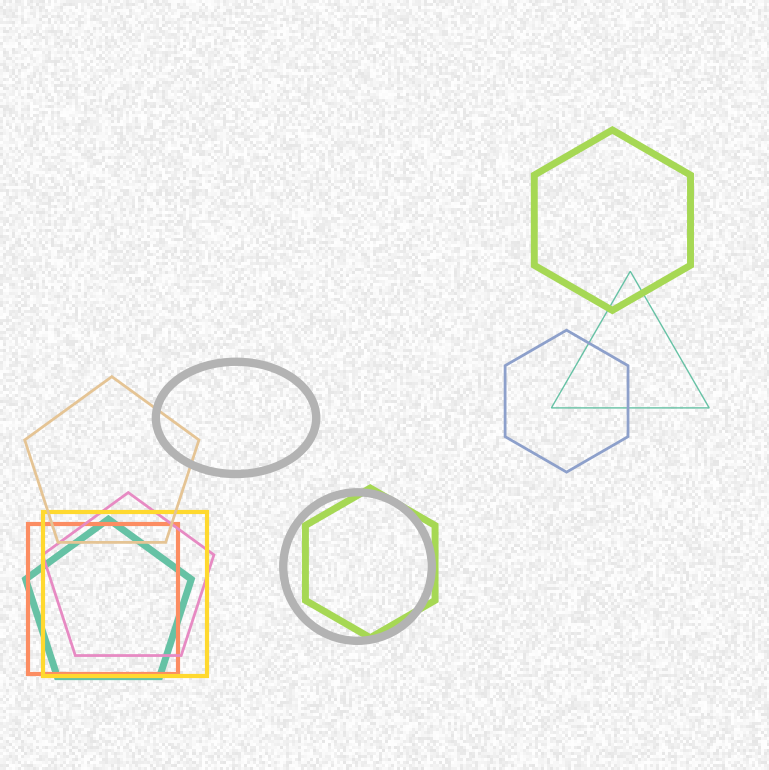[{"shape": "pentagon", "thickness": 2.5, "radius": 0.57, "center": [0.141, 0.213]}, {"shape": "triangle", "thickness": 0.5, "radius": 0.59, "center": [0.819, 0.529]}, {"shape": "square", "thickness": 1.5, "radius": 0.48, "center": [0.134, 0.222]}, {"shape": "hexagon", "thickness": 1, "radius": 0.46, "center": [0.736, 0.479]}, {"shape": "pentagon", "thickness": 1, "radius": 0.58, "center": [0.167, 0.243]}, {"shape": "hexagon", "thickness": 2.5, "radius": 0.59, "center": [0.795, 0.714]}, {"shape": "hexagon", "thickness": 2.5, "radius": 0.49, "center": [0.481, 0.269]}, {"shape": "square", "thickness": 1.5, "radius": 0.53, "center": [0.162, 0.229]}, {"shape": "pentagon", "thickness": 1, "radius": 0.59, "center": [0.145, 0.392]}, {"shape": "oval", "thickness": 3, "radius": 0.52, "center": [0.307, 0.457]}, {"shape": "circle", "thickness": 3, "radius": 0.48, "center": [0.464, 0.264]}]